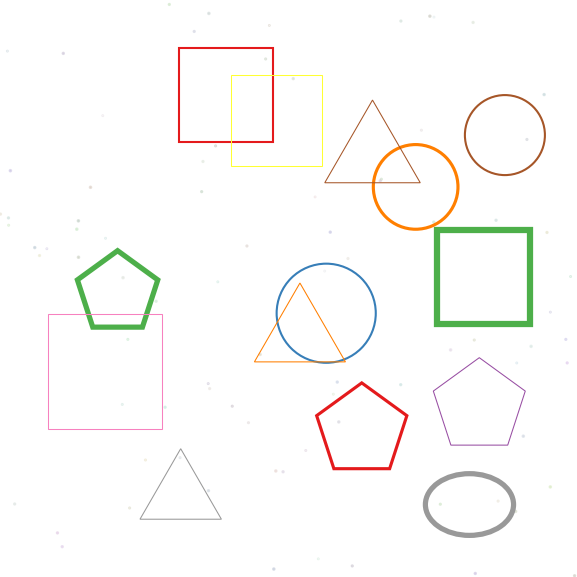[{"shape": "pentagon", "thickness": 1.5, "radius": 0.41, "center": [0.626, 0.254]}, {"shape": "square", "thickness": 1, "radius": 0.41, "center": [0.392, 0.835]}, {"shape": "circle", "thickness": 1, "radius": 0.43, "center": [0.565, 0.457]}, {"shape": "pentagon", "thickness": 2.5, "radius": 0.37, "center": [0.204, 0.492]}, {"shape": "square", "thickness": 3, "radius": 0.4, "center": [0.837, 0.52]}, {"shape": "pentagon", "thickness": 0.5, "radius": 0.42, "center": [0.83, 0.296]}, {"shape": "circle", "thickness": 1.5, "radius": 0.37, "center": [0.72, 0.675]}, {"shape": "triangle", "thickness": 0.5, "radius": 0.46, "center": [0.519, 0.418]}, {"shape": "square", "thickness": 0.5, "radius": 0.39, "center": [0.479, 0.79]}, {"shape": "triangle", "thickness": 0.5, "radius": 0.48, "center": [0.645, 0.73]}, {"shape": "circle", "thickness": 1, "radius": 0.35, "center": [0.874, 0.765]}, {"shape": "square", "thickness": 0.5, "radius": 0.49, "center": [0.182, 0.356]}, {"shape": "oval", "thickness": 2.5, "radius": 0.38, "center": [0.813, 0.125]}, {"shape": "triangle", "thickness": 0.5, "radius": 0.41, "center": [0.313, 0.141]}]